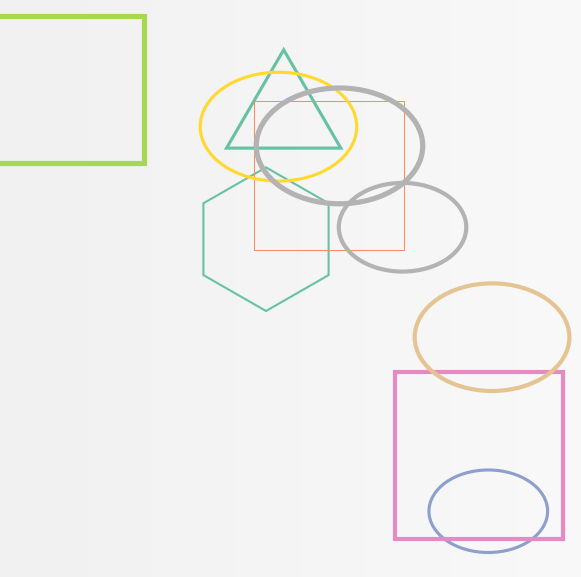[{"shape": "hexagon", "thickness": 1, "radius": 0.62, "center": [0.458, 0.585]}, {"shape": "triangle", "thickness": 1.5, "radius": 0.57, "center": [0.488, 0.799]}, {"shape": "square", "thickness": 0.5, "radius": 0.65, "center": [0.566, 0.695]}, {"shape": "oval", "thickness": 1.5, "radius": 0.51, "center": [0.84, 0.114]}, {"shape": "square", "thickness": 2, "radius": 0.72, "center": [0.824, 0.21]}, {"shape": "square", "thickness": 2.5, "radius": 0.64, "center": [0.121, 0.844]}, {"shape": "oval", "thickness": 1.5, "radius": 0.67, "center": [0.479, 0.78]}, {"shape": "oval", "thickness": 2, "radius": 0.67, "center": [0.847, 0.415]}, {"shape": "oval", "thickness": 2.5, "radius": 0.72, "center": [0.584, 0.747]}, {"shape": "oval", "thickness": 2, "radius": 0.55, "center": [0.693, 0.606]}]